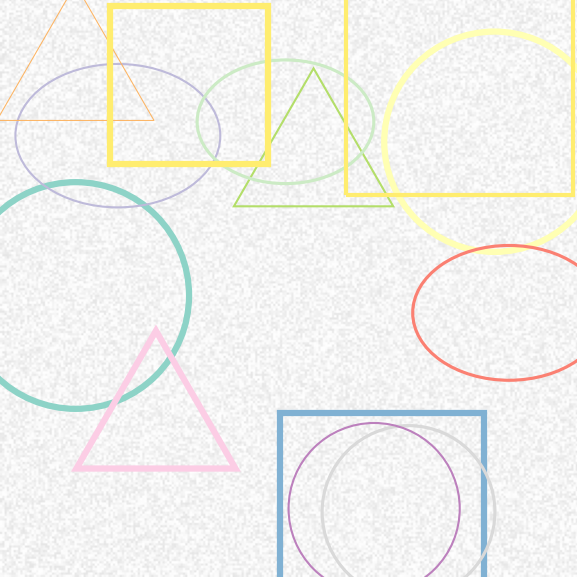[{"shape": "circle", "thickness": 3, "radius": 0.98, "center": [0.131, 0.487]}, {"shape": "circle", "thickness": 3, "radius": 0.95, "center": [0.856, 0.754]}, {"shape": "oval", "thickness": 1, "radius": 0.89, "center": [0.204, 0.764]}, {"shape": "oval", "thickness": 1.5, "radius": 0.83, "center": [0.881, 0.457]}, {"shape": "square", "thickness": 3, "radius": 0.88, "center": [0.661, 0.108]}, {"shape": "triangle", "thickness": 0.5, "radius": 0.79, "center": [0.131, 0.869]}, {"shape": "triangle", "thickness": 1, "radius": 0.8, "center": [0.543, 0.722]}, {"shape": "triangle", "thickness": 3, "radius": 0.8, "center": [0.27, 0.267]}, {"shape": "circle", "thickness": 1.5, "radius": 0.75, "center": [0.707, 0.113]}, {"shape": "circle", "thickness": 1, "radius": 0.74, "center": [0.648, 0.118]}, {"shape": "oval", "thickness": 1.5, "radius": 0.76, "center": [0.494, 0.788]}, {"shape": "square", "thickness": 3, "radius": 0.68, "center": [0.327, 0.852]}, {"shape": "square", "thickness": 2, "radius": 0.98, "center": [0.795, 0.858]}]